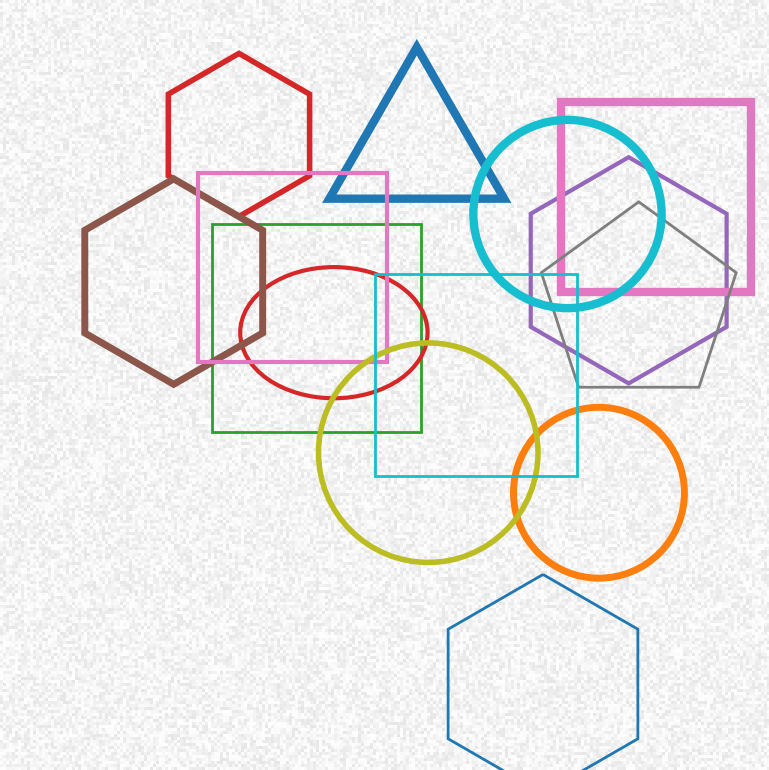[{"shape": "hexagon", "thickness": 1, "radius": 0.71, "center": [0.705, 0.112]}, {"shape": "triangle", "thickness": 3, "radius": 0.66, "center": [0.541, 0.808]}, {"shape": "circle", "thickness": 2.5, "radius": 0.55, "center": [0.778, 0.36]}, {"shape": "square", "thickness": 1, "radius": 0.68, "center": [0.411, 0.574]}, {"shape": "hexagon", "thickness": 2, "radius": 0.53, "center": [0.31, 0.825]}, {"shape": "oval", "thickness": 1.5, "radius": 0.61, "center": [0.434, 0.568]}, {"shape": "hexagon", "thickness": 1.5, "radius": 0.73, "center": [0.816, 0.649]}, {"shape": "hexagon", "thickness": 2.5, "radius": 0.67, "center": [0.226, 0.634]}, {"shape": "square", "thickness": 1.5, "radius": 0.61, "center": [0.38, 0.653]}, {"shape": "square", "thickness": 3, "radius": 0.62, "center": [0.852, 0.744]}, {"shape": "pentagon", "thickness": 1, "radius": 0.67, "center": [0.83, 0.605]}, {"shape": "circle", "thickness": 2, "radius": 0.71, "center": [0.556, 0.412]}, {"shape": "square", "thickness": 1, "radius": 0.66, "center": [0.618, 0.513]}, {"shape": "circle", "thickness": 3, "radius": 0.61, "center": [0.737, 0.722]}]